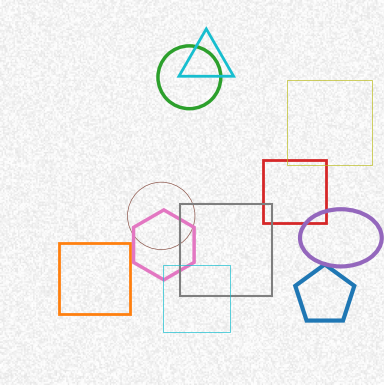[{"shape": "pentagon", "thickness": 3, "radius": 0.4, "center": [0.844, 0.233]}, {"shape": "square", "thickness": 2, "radius": 0.46, "center": [0.245, 0.277]}, {"shape": "circle", "thickness": 2.5, "radius": 0.41, "center": [0.492, 0.799]}, {"shape": "square", "thickness": 2, "radius": 0.41, "center": [0.765, 0.503]}, {"shape": "oval", "thickness": 3, "radius": 0.53, "center": [0.885, 0.382]}, {"shape": "circle", "thickness": 0.5, "radius": 0.44, "center": [0.419, 0.439]}, {"shape": "hexagon", "thickness": 2.5, "radius": 0.45, "center": [0.426, 0.364]}, {"shape": "square", "thickness": 1.5, "radius": 0.6, "center": [0.587, 0.351]}, {"shape": "square", "thickness": 0.5, "radius": 0.55, "center": [0.855, 0.681]}, {"shape": "triangle", "thickness": 2, "radius": 0.41, "center": [0.536, 0.843]}, {"shape": "square", "thickness": 0.5, "radius": 0.44, "center": [0.511, 0.225]}]